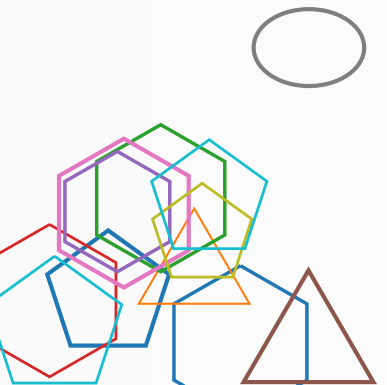[{"shape": "pentagon", "thickness": 3, "radius": 0.83, "center": [0.279, 0.236]}, {"shape": "hexagon", "thickness": 2.5, "radius": 0.99, "center": [0.621, 0.112]}, {"shape": "triangle", "thickness": 1.5, "radius": 0.82, "center": [0.501, 0.293]}, {"shape": "hexagon", "thickness": 2.5, "radius": 0.95, "center": [0.415, 0.485]}, {"shape": "hexagon", "thickness": 2, "radius": 0.99, "center": [0.128, 0.219]}, {"shape": "hexagon", "thickness": 2.5, "radius": 0.78, "center": [0.303, 0.45]}, {"shape": "triangle", "thickness": 3, "radius": 0.97, "center": [0.796, 0.104]}, {"shape": "hexagon", "thickness": 3, "radius": 0.97, "center": [0.32, 0.447]}, {"shape": "oval", "thickness": 3, "radius": 0.71, "center": [0.797, 0.876]}, {"shape": "pentagon", "thickness": 2, "radius": 0.67, "center": [0.522, 0.389]}, {"shape": "pentagon", "thickness": 2, "radius": 0.78, "center": [0.54, 0.481]}, {"shape": "pentagon", "thickness": 2, "radius": 0.91, "center": [0.141, 0.152]}]